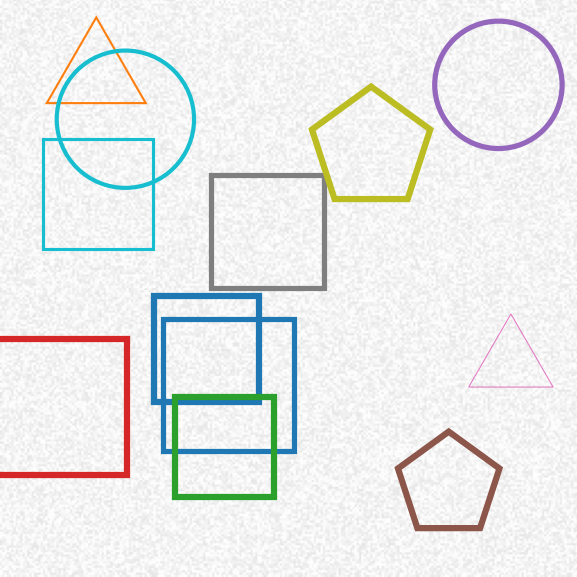[{"shape": "square", "thickness": 3, "radius": 0.46, "center": [0.357, 0.395]}, {"shape": "square", "thickness": 2.5, "radius": 0.57, "center": [0.396, 0.332]}, {"shape": "triangle", "thickness": 1, "radius": 0.49, "center": [0.167, 0.87]}, {"shape": "square", "thickness": 3, "radius": 0.43, "center": [0.389, 0.225]}, {"shape": "square", "thickness": 3, "radius": 0.59, "center": [0.102, 0.294]}, {"shape": "circle", "thickness": 2.5, "radius": 0.55, "center": [0.863, 0.852]}, {"shape": "pentagon", "thickness": 3, "radius": 0.46, "center": [0.777, 0.159]}, {"shape": "triangle", "thickness": 0.5, "radius": 0.42, "center": [0.885, 0.371]}, {"shape": "square", "thickness": 2.5, "radius": 0.49, "center": [0.462, 0.598]}, {"shape": "pentagon", "thickness": 3, "radius": 0.54, "center": [0.643, 0.742]}, {"shape": "square", "thickness": 1.5, "radius": 0.48, "center": [0.17, 0.663]}, {"shape": "circle", "thickness": 2, "radius": 0.59, "center": [0.217, 0.793]}]